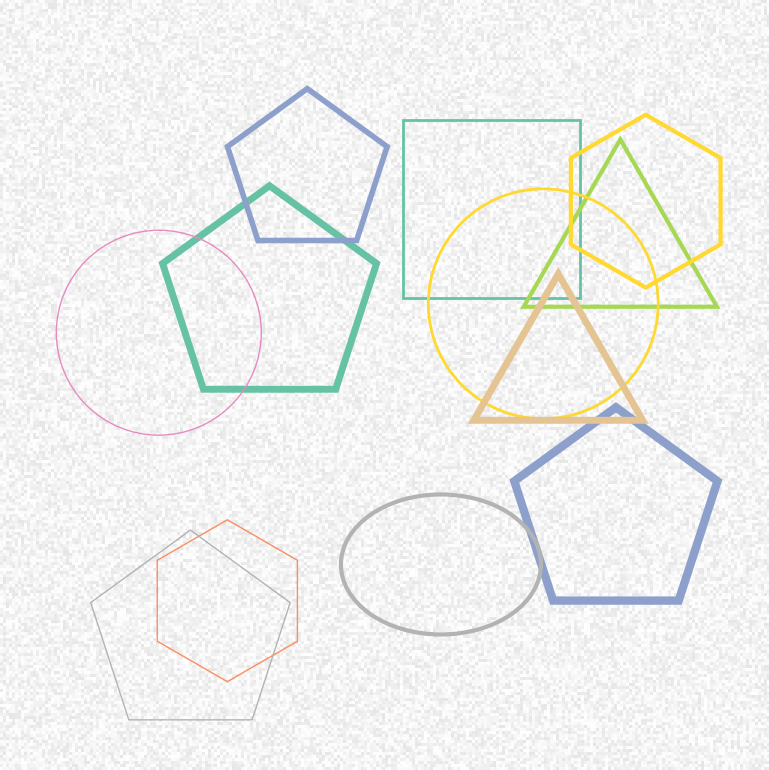[{"shape": "square", "thickness": 1, "radius": 0.58, "center": [0.638, 0.729]}, {"shape": "pentagon", "thickness": 2.5, "radius": 0.73, "center": [0.35, 0.613]}, {"shape": "hexagon", "thickness": 0.5, "radius": 0.53, "center": [0.295, 0.22]}, {"shape": "pentagon", "thickness": 3, "radius": 0.69, "center": [0.8, 0.332]}, {"shape": "pentagon", "thickness": 2, "radius": 0.55, "center": [0.399, 0.776]}, {"shape": "circle", "thickness": 0.5, "radius": 0.67, "center": [0.206, 0.568]}, {"shape": "triangle", "thickness": 1.5, "radius": 0.72, "center": [0.806, 0.674]}, {"shape": "circle", "thickness": 1, "radius": 0.75, "center": [0.706, 0.605]}, {"shape": "hexagon", "thickness": 1.5, "radius": 0.56, "center": [0.839, 0.739]}, {"shape": "triangle", "thickness": 2.5, "radius": 0.63, "center": [0.725, 0.518]}, {"shape": "pentagon", "thickness": 0.5, "radius": 0.68, "center": [0.247, 0.175]}, {"shape": "oval", "thickness": 1.5, "radius": 0.65, "center": [0.573, 0.267]}]